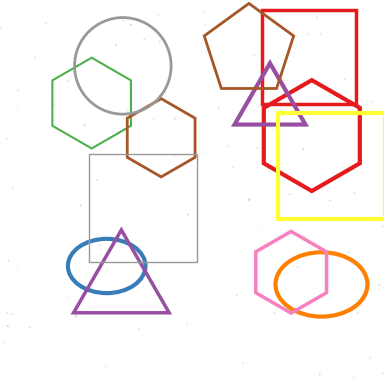[{"shape": "hexagon", "thickness": 3, "radius": 0.72, "center": [0.81, 0.648]}, {"shape": "square", "thickness": 2.5, "radius": 0.61, "center": [0.803, 0.851]}, {"shape": "oval", "thickness": 3, "radius": 0.5, "center": [0.277, 0.309]}, {"shape": "hexagon", "thickness": 1.5, "radius": 0.59, "center": [0.238, 0.732]}, {"shape": "triangle", "thickness": 3, "radius": 0.53, "center": [0.701, 0.73]}, {"shape": "triangle", "thickness": 2.5, "radius": 0.72, "center": [0.315, 0.259]}, {"shape": "oval", "thickness": 3, "radius": 0.6, "center": [0.835, 0.261]}, {"shape": "square", "thickness": 3, "radius": 0.69, "center": [0.861, 0.568]}, {"shape": "pentagon", "thickness": 2, "radius": 0.61, "center": [0.647, 0.869]}, {"shape": "hexagon", "thickness": 2, "radius": 0.51, "center": [0.419, 0.642]}, {"shape": "hexagon", "thickness": 2.5, "radius": 0.53, "center": [0.756, 0.293]}, {"shape": "circle", "thickness": 2, "radius": 0.63, "center": [0.319, 0.829]}, {"shape": "square", "thickness": 1, "radius": 0.7, "center": [0.372, 0.46]}]